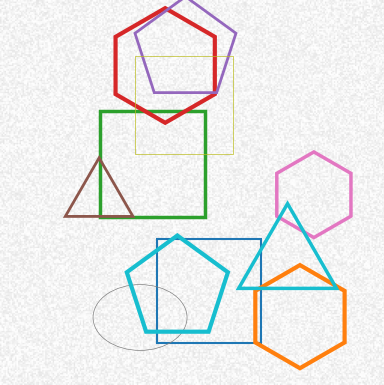[{"shape": "square", "thickness": 1.5, "radius": 0.68, "center": [0.544, 0.245]}, {"shape": "hexagon", "thickness": 3, "radius": 0.67, "center": [0.779, 0.178]}, {"shape": "square", "thickness": 2.5, "radius": 0.69, "center": [0.396, 0.574]}, {"shape": "hexagon", "thickness": 3, "radius": 0.74, "center": [0.429, 0.83]}, {"shape": "pentagon", "thickness": 2, "radius": 0.69, "center": [0.482, 0.871]}, {"shape": "triangle", "thickness": 2, "radius": 0.51, "center": [0.257, 0.489]}, {"shape": "hexagon", "thickness": 2.5, "radius": 0.56, "center": [0.815, 0.494]}, {"shape": "oval", "thickness": 0.5, "radius": 0.61, "center": [0.364, 0.175]}, {"shape": "square", "thickness": 0.5, "radius": 0.64, "center": [0.478, 0.728]}, {"shape": "triangle", "thickness": 2.5, "radius": 0.73, "center": [0.747, 0.324]}, {"shape": "pentagon", "thickness": 3, "radius": 0.69, "center": [0.461, 0.25]}]